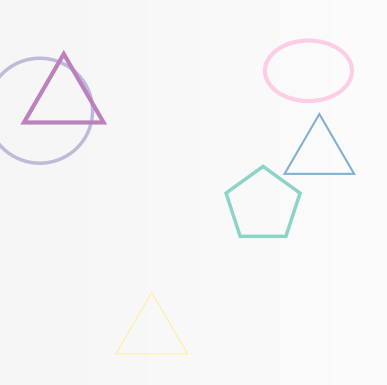[{"shape": "pentagon", "thickness": 2.5, "radius": 0.5, "center": [0.679, 0.467]}, {"shape": "circle", "thickness": 2.5, "radius": 0.68, "center": [0.103, 0.712]}, {"shape": "triangle", "thickness": 1.5, "radius": 0.52, "center": [0.824, 0.6]}, {"shape": "oval", "thickness": 3, "radius": 0.56, "center": [0.796, 0.816]}, {"shape": "triangle", "thickness": 3, "radius": 0.59, "center": [0.165, 0.741]}, {"shape": "triangle", "thickness": 0.5, "radius": 0.53, "center": [0.392, 0.134]}]